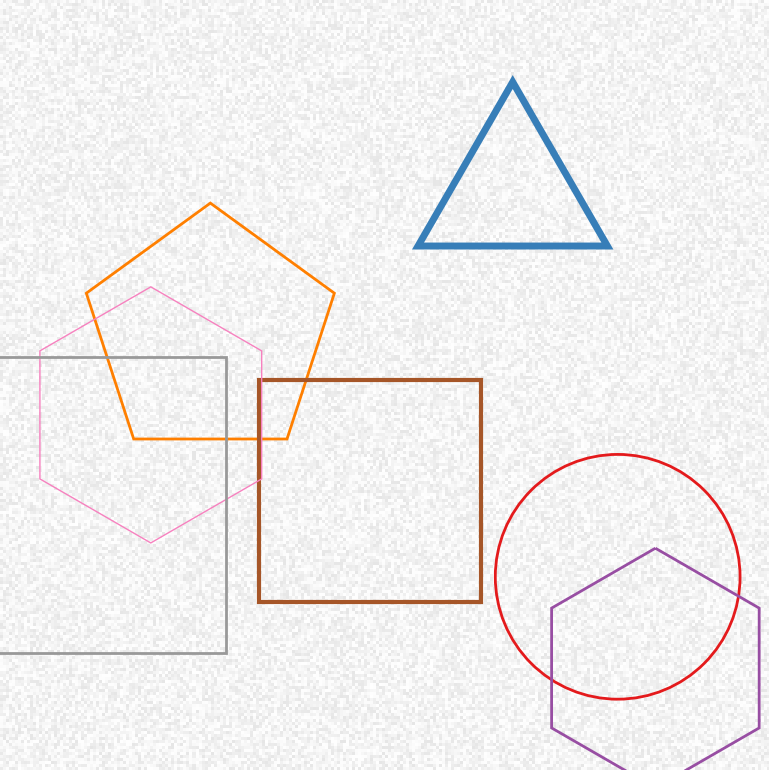[{"shape": "circle", "thickness": 1, "radius": 0.79, "center": [0.802, 0.251]}, {"shape": "triangle", "thickness": 2.5, "radius": 0.71, "center": [0.666, 0.751]}, {"shape": "hexagon", "thickness": 1, "radius": 0.78, "center": [0.851, 0.132]}, {"shape": "pentagon", "thickness": 1, "radius": 0.85, "center": [0.273, 0.567]}, {"shape": "square", "thickness": 1.5, "radius": 0.72, "center": [0.481, 0.363]}, {"shape": "hexagon", "thickness": 0.5, "radius": 0.83, "center": [0.196, 0.461]}, {"shape": "square", "thickness": 1, "radius": 0.96, "center": [0.102, 0.344]}]